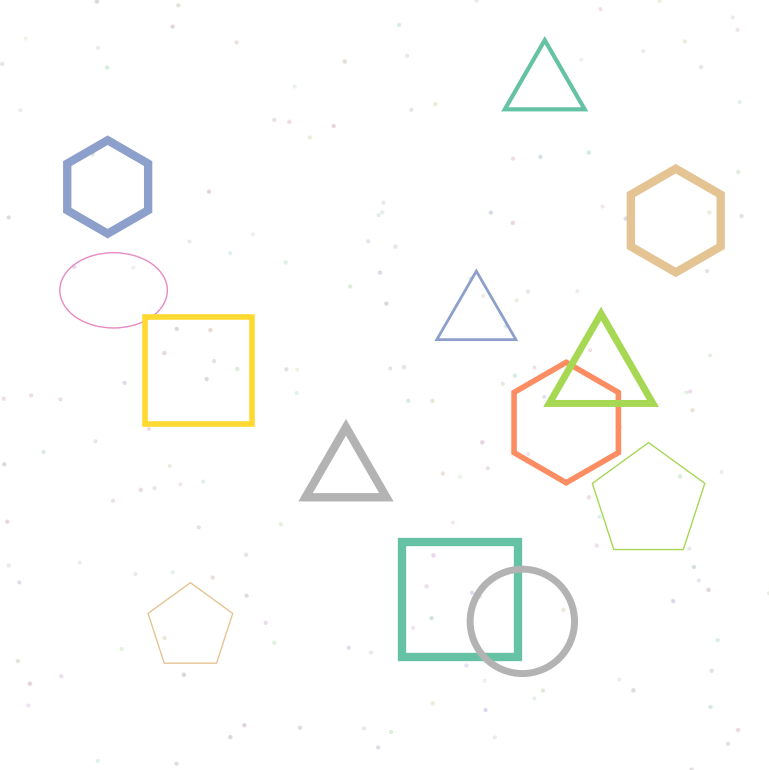[{"shape": "square", "thickness": 3, "radius": 0.37, "center": [0.597, 0.222]}, {"shape": "triangle", "thickness": 1.5, "radius": 0.3, "center": [0.707, 0.888]}, {"shape": "hexagon", "thickness": 2, "radius": 0.39, "center": [0.735, 0.451]}, {"shape": "triangle", "thickness": 1, "radius": 0.3, "center": [0.619, 0.589]}, {"shape": "hexagon", "thickness": 3, "radius": 0.3, "center": [0.14, 0.757]}, {"shape": "oval", "thickness": 0.5, "radius": 0.35, "center": [0.148, 0.623]}, {"shape": "pentagon", "thickness": 0.5, "radius": 0.38, "center": [0.842, 0.348]}, {"shape": "triangle", "thickness": 2.5, "radius": 0.39, "center": [0.781, 0.515]}, {"shape": "square", "thickness": 2, "radius": 0.35, "center": [0.258, 0.518]}, {"shape": "hexagon", "thickness": 3, "radius": 0.34, "center": [0.878, 0.714]}, {"shape": "pentagon", "thickness": 0.5, "radius": 0.29, "center": [0.247, 0.185]}, {"shape": "circle", "thickness": 2.5, "radius": 0.34, "center": [0.678, 0.193]}, {"shape": "triangle", "thickness": 3, "radius": 0.3, "center": [0.449, 0.384]}]